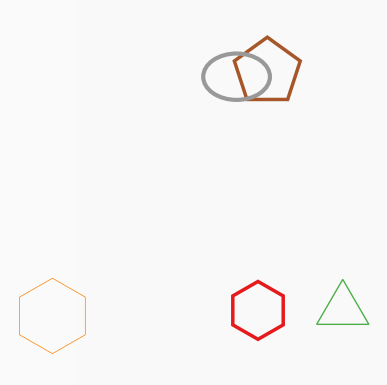[{"shape": "hexagon", "thickness": 2.5, "radius": 0.38, "center": [0.666, 0.194]}, {"shape": "triangle", "thickness": 1, "radius": 0.39, "center": [0.885, 0.196]}, {"shape": "hexagon", "thickness": 0.5, "radius": 0.49, "center": [0.135, 0.179]}, {"shape": "pentagon", "thickness": 2.5, "radius": 0.45, "center": [0.69, 0.814]}, {"shape": "oval", "thickness": 3, "radius": 0.43, "center": [0.611, 0.801]}]